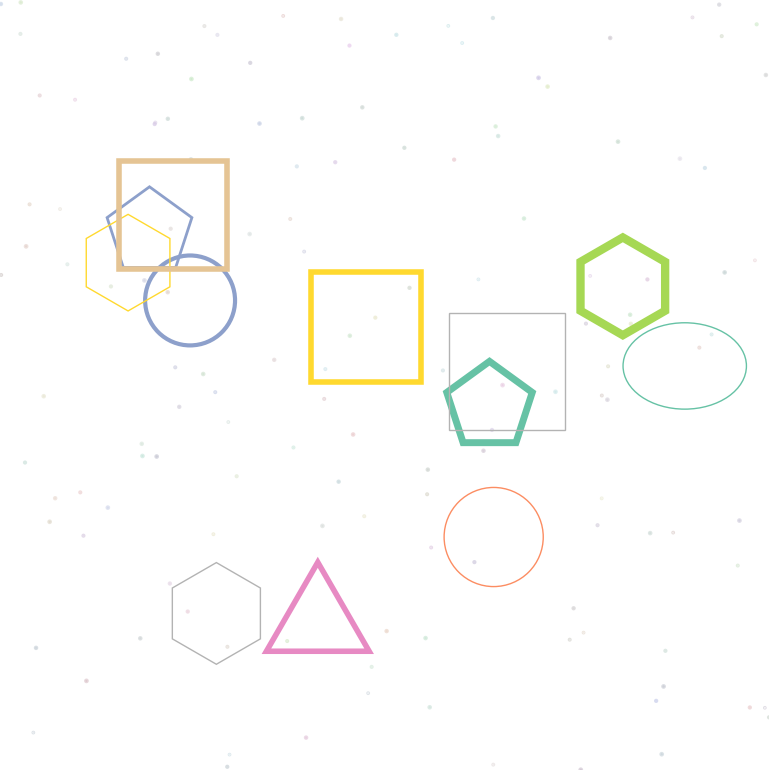[{"shape": "pentagon", "thickness": 2.5, "radius": 0.29, "center": [0.636, 0.472]}, {"shape": "oval", "thickness": 0.5, "radius": 0.4, "center": [0.889, 0.525]}, {"shape": "circle", "thickness": 0.5, "radius": 0.32, "center": [0.641, 0.303]}, {"shape": "pentagon", "thickness": 1, "radius": 0.29, "center": [0.194, 0.699]}, {"shape": "circle", "thickness": 1.5, "radius": 0.29, "center": [0.247, 0.61]}, {"shape": "triangle", "thickness": 2, "radius": 0.39, "center": [0.413, 0.193]}, {"shape": "hexagon", "thickness": 3, "radius": 0.32, "center": [0.809, 0.628]}, {"shape": "hexagon", "thickness": 0.5, "radius": 0.31, "center": [0.166, 0.659]}, {"shape": "square", "thickness": 2, "radius": 0.36, "center": [0.476, 0.576]}, {"shape": "square", "thickness": 2, "radius": 0.35, "center": [0.225, 0.721]}, {"shape": "hexagon", "thickness": 0.5, "radius": 0.33, "center": [0.281, 0.203]}, {"shape": "square", "thickness": 0.5, "radius": 0.38, "center": [0.658, 0.518]}]